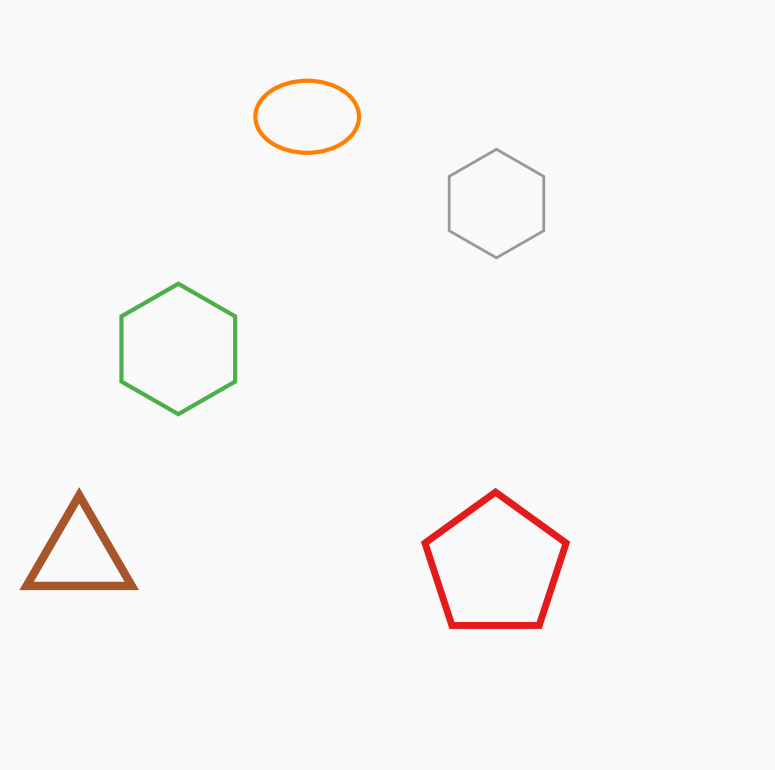[{"shape": "pentagon", "thickness": 2.5, "radius": 0.48, "center": [0.639, 0.265]}, {"shape": "hexagon", "thickness": 1.5, "radius": 0.42, "center": [0.23, 0.547]}, {"shape": "oval", "thickness": 1.5, "radius": 0.33, "center": [0.396, 0.848]}, {"shape": "triangle", "thickness": 3, "radius": 0.39, "center": [0.102, 0.278]}, {"shape": "hexagon", "thickness": 1, "radius": 0.35, "center": [0.641, 0.736]}]